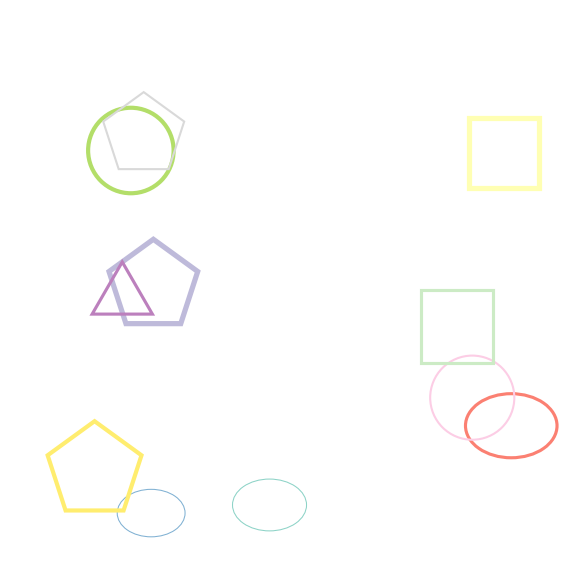[{"shape": "oval", "thickness": 0.5, "radius": 0.32, "center": [0.467, 0.125]}, {"shape": "square", "thickness": 2.5, "radius": 0.3, "center": [0.873, 0.734]}, {"shape": "pentagon", "thickness": 2.5, "radius": 0.4, "center": [0.266, 0.504]}, {"shape": "oval", "thickness": 1.5, "radius": 0.4, "center": [0.885, 0.262]}, {"shape": "oval", "thickness": 0.5, "radius": 0.29, "center": [0.262, 0.111]}, {"shape": "circle", "thickness": 2, "radius": 0.37, "center": [0.227, 0.739]}, {"shape": "circle", "thickness": 1, "radius": 0.36, "center": [0.818, 0.311]}, {"shape": "pentagon", "thickness": 1, "radius": 0.37, "center": [0.249, 0.766]}, {"shape": "triangle", "thickness": 1.5, "radius": 0.3, "center": [0.212, 0.485]}, {"shape": "square", "thickness": 1.5, "radius": 0.32, "center": [0.791, 0.434]}, {"shape": "pentagon", "thickness": 2, "radius": 0.43, "center": [0.164, 0.184]}]